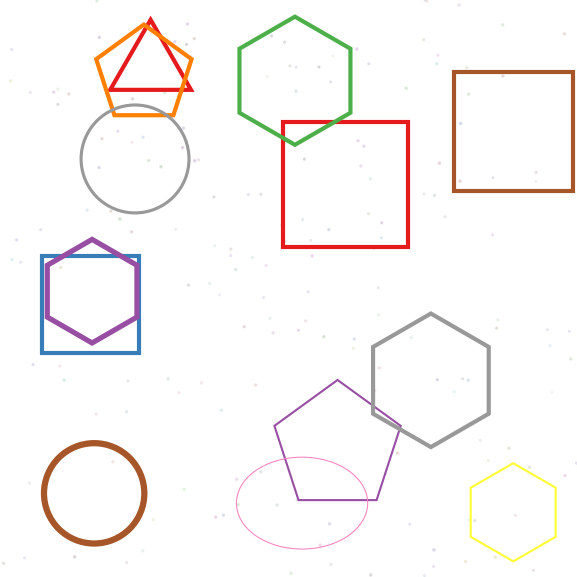[{"shape": "triangle", "thickness": 2, "radius": 0.4, "center": [0.261, 0.884]}, {"shape": "square", "thickness": 2, "radius": 0.54, "center": [0.598, 0.68]}, {"shape": "square", "thickness": 2, "radius": 0.42, "center": [0.157, 0.472]}, {"shape": "hexagon", "thickness": 2, "radius": 0.55, "center": [0.511, 0.859]}, {"shape": "hexagon", "thickness": 2.5, "radius": 0.45, "center": [0.159, 0.495]}, {"shape": "pentagon", "thickness": 1, "radius": 0.57, "center": [0.585, 0.226]}, {"shape": "pentagon", "thickness": 2, "radius": 0.43, "center": [0.249, 0.87]}, {"shape": "hexagon", "thickness": 1, "radius": 0.42, "center": [0.889, 0.112]}, {"shape": "circle", "thickness": 3, "radius": 0.43, "center": [0.163, 0.145]}, {"shape": "square", "thickness": 2, "radius": 0.51, "center": [0.889, 0.772]}, {"shape": "oval", "thickness": 0.5, "radius": 0.57, "center": [0.523, 0.128]}, {"shape": "hexagon", "thickness": 2, "radius": 0.58, "center": [0.746, 0.341]}, {"shape": "circle", "thickness": 1.5, "radius": 0.47, "center": [0.234, 0.724]}]